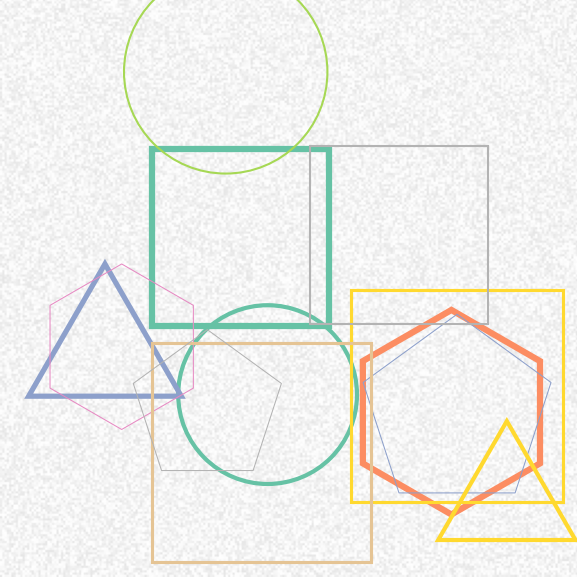[{"shape": "square", "thickness": 3, "radius": 0.77, "center": [0.416, 0.587]}, {"shape": "circle", "thickness": 2, "radius": 0.77, "center": [0.463, 0.316]}, {"shape": "hexagon", "thickness": 3, "radius": 0.89, "center": [0.782, 0.285]}, {"shape": "triangle", "thickness": 2.5, "radius": 0.76, "center": [0.182, 0.389]}, {"shape": "pentagon", "thickness": 0.5, "radius": 0.86, "center": [0.791, 0.284]}, {"shape": "hexagon", "thickness": 0.5, "radius": 0.72, "center": [0.211, 0.399]}, {"shape": "circle", "thickness": 1, "radius": 0.88, "center": [0.391, 0.875]}, {"shape": "square", "thickness": 1.5, "radius": 0.92, "center": [0.791, 0.313]}, {"shape": "triangle", "thickness": 2, "radius": 0.69, "center": [0.878, 0.133]}, {"shape": "square", "thickness": 1.5, "radius": 0.95, "center": [0.453, 0.215]}, {"shape": "pentagon", "thickness": 0.5, "radius": 0.67, "center": [0.359, 0.293]}, {"shape": "square", "thickness": 1, "radius": 0.77, "center": [0.691, 0.593]}]